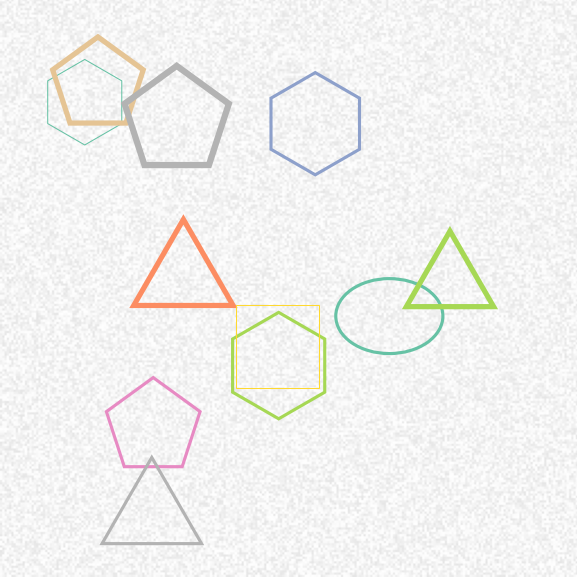[{"shape": "oval", "thickness": 1.5, "radius": 0.46, "center": [0.674, 0.452]}, {"shape": "hexagon", "thickness": 0.5, "radius": 0.37, "center": [0.147, 0.822]}, {"shape": "triangle", "thickness": 2.5, "radius": 0.5, "center": [0.318, 0.52]}, {"shape": "hexagon", "thickness": 1.5, "radius": 0.44, "center": [0.546, 0.785]}, {"shape": "pentagon", "thickness": 1.5, "radius": 0.43, "center": [0.265, 0.26]}, {"shape": "triangle", "thickness": 2.5, "radius": 0.44, "center": [0.779, 0.512]}, {"shape": "hexagon", "thickness": 1.5, "radius": 0.46, "center": [0.483, 0.366]}, {"shape": "square", "thickness": 0.5, "radius": 0.36, "center": [0.48, 0.399]}, {"shape": "pentagon", "thickness": 2.5, "radius": 0.41, "center": [0.17, 0.853]}, {"shape": "pentagon", "thickness": 3, "radius": 0.47, "center": [0.306, 0.79]}, {"shape": "triangle", "thickness": 1.5, "radius": 0.5, "center": [0.263, 0.108]}]